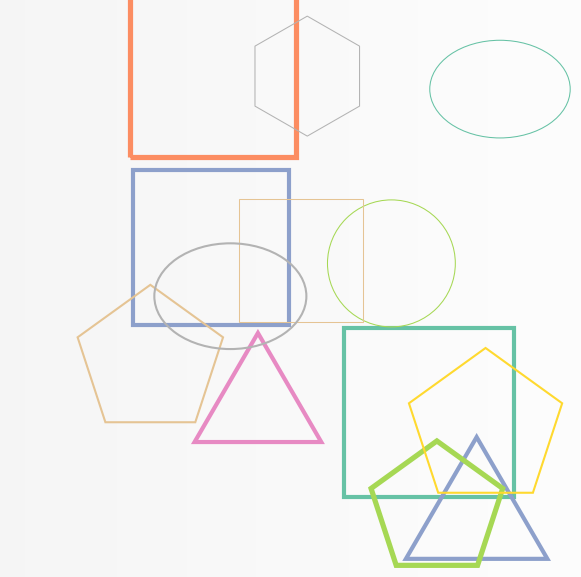[{"shape": "square", "thickness": 2, "radius": 0.73, "center": [0.739, 0.284]}, {"shape": "oval", "thickness": 0.5, "radius": 0.6, "center": [0.86, 0.845]}, {"shape": "square", "thickness": 2.5, "radius": 0.72, "center": [0.366, 0.87]}, {"shape": "triangle", "thickness": 2, "radius": 0.7, "center": [0.82, 0.102]}, {"shape": "square", "thickness": 2, "radius": 0.67, "center": [0.364, 0.57]}, {"shape": "triangle", "thickness": 2, "radius": 0.63, "center": [0.444, 0.297]}, {"shape": "circle", "thickness": 0.5, "radius": 0.55, "center": [0.673, 0.543]}, {"shape": "pentagon", "thickness": 2.5, "radius": 0.6, "center": [0.752, 0.117]}, {"shape": "pentagon", "thickness": 1, "radius": 0.69, "center": [0.835, 0.258]}, {"shape": "square", "thickness": 0.5, "radius": 0.53, "center": [0.517, 0.548]}, {"shape": "pentagon", "thickness": 1, "radius": 0.66, "center": [0.259, 0.374]}, {"shape": "hexagon", "thickness": 0.5, "radius": 0.52, "center": [0.529, 0.867]}, {"shape": "oval", "thickness": 1, "radius": 0.65, "center": [0.396, 0.486]}]